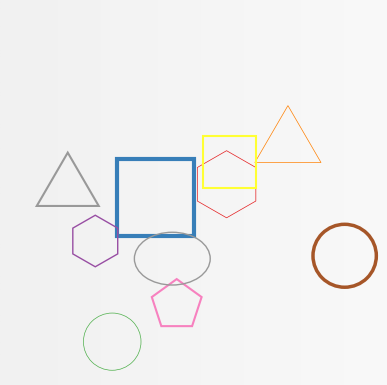[{"shape": "hexagon", "thickness": 0.5, "radius": 0.44, "center": [0.585, 0.521]}, {"shape": "square", "thickness": 3, "radius": 0.5, "center": [0.4, 0.488]}, {"shape": "circle", "thickness": 0.5, "radius": 0.37, "center": [0.29, 0.113]}, {"shape": "hexagon", "thickness": 1, "radius": 0.33, "center": [0.246, 0.374]}, {"shape": "triangle", "thickness": 0.5, "radius": 0.49, "center": [0.743, 0.627]}, {"shape": "square", "thickness": 1.5, "radius": 0.34, "center": [0.592, 0.578]}, {"shape": "circle", "thickness": 2.5, "radius": 0.41, "center": [0.889, 0.336]}, {"shape": "pentagon", "thickness": 1.5, "radius": 0.34, "center": [0.456, 0.208]}, {"shape": "triangle", "thickness": 1.5, "radius": 0.46, "center": [0.175, 0.511]}, {"shape": "oval", "thickness": 1, "radius": 0.49, "center": [0.445, 0.328]}]